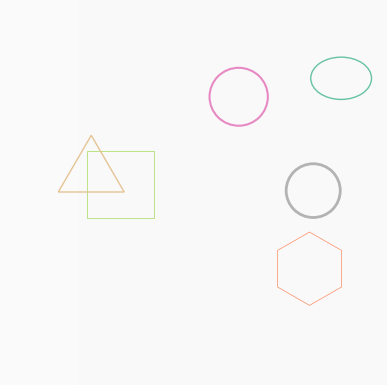[{"shape": "oval", "thickness": 1, "radius": 0.39, "center": [0.88, 0.797]}, {"shape": "hexagon", "thickness": 0.5, "radius": 0.48, "center": [0.799, 0.302]}, {"shape": "circle", "thickness": 1.5, "radius": 0.38, "center": [0.616, 0.749]}, {"shape": "square", "thickness": 0.5, "radius": 0.43, "center": [0.312, 0.521]}, {"shape": "triangle", "thickness": 1, "radius": 0.49, "center": [0.235, 0.55]}, {"shape": "circle", "thickness": 2, "radius": 0.35, "center": [0.808, 0.505]}]